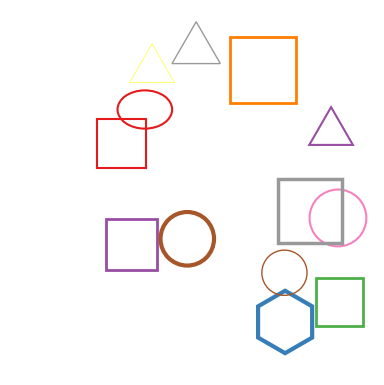[{"shape": "square", "thickness": 1.5, "radius": 0.32, "center": [0.316, 0.627]}, {"shape": "oval", "thickness": 1.5, "radius": 0.35, "center": [0.376, 0.716]}, {"shape": "hexagon", "thickness": 3, "radius": 0.41, "center": [0.741, 0.164]}, {"shape": "square", "thickness": 2, "radius": 0.31, "center": [0.882, 0.215]}, {"shape": "triangle", "thickness": 1.5, "radius": 0.33, "center": [0.86, 0.656]}, {"shape": "square", "thickness": 2, "radius": 0.33, "center": [0.342, 0.364]}, {"shape": "square", "thickness": 2, "radius": 0.43, "center": [0.683, 0.818]}, {"shape": "triangle", "thickness": 0.5, "radius": 0.34, "center": [0.395, 0.819]}, {"shape": "circle", "thickness": 1, "radius": 0.29, "center": [0.739, 0.292]}, {"shape": "circle", "thickness": 3, "radius": 0.35, "center": [0.486, 0.38]}, {"shape": "circle", "thickness": 1.5, "radius": 0.37, "center": [0.878, 0.434]}, {"shape": "square", "thickness": 2.5, "radius": 0.42, "center": [0.806, 0.452]}, {"shape": "triangle", "thickness": 1, "radius": 0.36, "center": [0.51, 0.871]}]